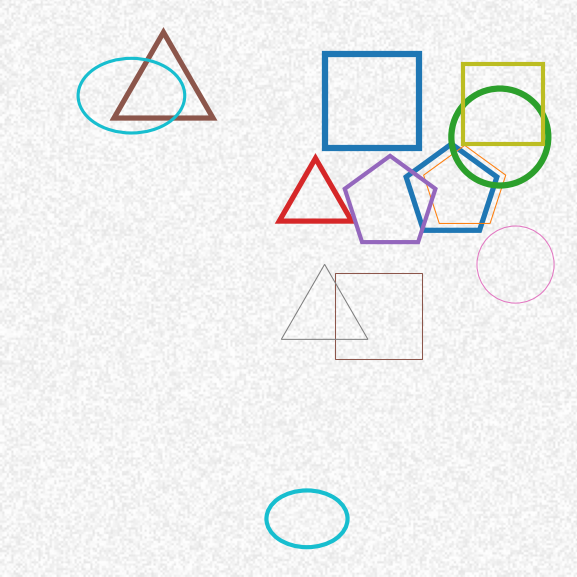[{"shape": "square", "thickness": 3, "radius": 0.41, "center": [0.644, 0.824]}, {"shape": "pentagon", "thickness": 2.5, "radius": 0.41, "center": [0.782, 0.667]}, {"shape": "pentagon", "thickness": 0.5, "radius": 0.37, "center": [0.805, 0.673]}, {"shape": "circle", "thickness": 3, "radius": 0.42, "center": [0.866, 0.762]}, {"shape": "triangle", "thickness": 2.5, "radius": 0.36, "center": [0.546, 0.653]}, {"shape": "pentagon", "thickness": 2, "radius": 0.41, "center": [0.675, 0.647]}, {"shape": "triangle", "thickness": 2.5, "radius": 0.5, "center": [0.283, 0.844]}, {"shape": "square", "thickness": 0.5, "radius": 0.38, "center": [0.655, 0.452]}, {"shape": "circle", "thickness": 0.5, "radius": 0.33, "center": [0.893, 0.541]}, {"shape": "triangle", "thickness": 0.5, "radius": 0.43, "center": [0.562, 0.455]}, {"shape": "square", "thickness": 2, "radius": 0.35, "center": [0.87, 0.819]}, {"shape": "oval", "thickness": 1.5, "radius": 0.46, "center": [0.228, 0.833]}, {"shape": "oval", "thickness": 2, "radius": 0.35, "center": [0.532, 0.101]}]